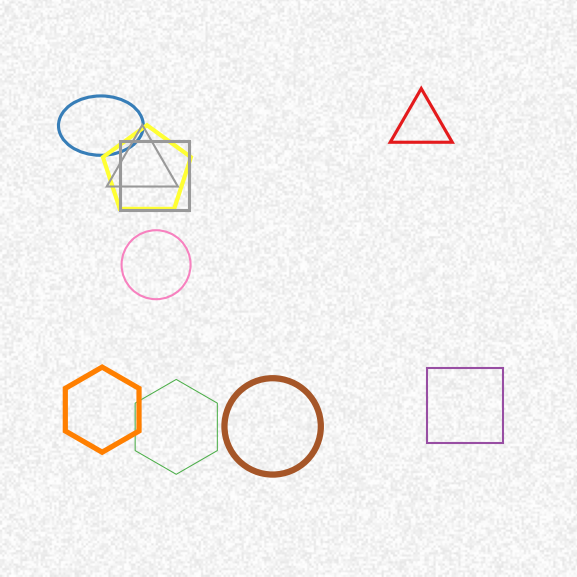[{"shape": "triangle", "thickness": 1.5, "radius": 0.31, "center": [0.729, 0.784]}, {"shape": "oval", "thickness": 1.5, "radius": 0.37, "center": [0.175, 0.782]}, {"shape": "hexagon", "thickness": 0.5, "radius": 0.41, "center": [0.305, 0.26]}, {"shape": "square", "thickness": 1, "radius": 0.33, "center": [0.805, 0.297]}, {"shape": "hexagon", "thickness": 2.5, "radius": 0.37, "center": [0.177, 0.29]}, {"shape": "pentagon", "thickness": 2, "radius": 0.4, "center": [0.254, 0.702]}, {"shape": "circle", "thickness": 3, "radius": 0.42, "center": [0.472, 0.261]}, {"shape": "circle", "thickness": 1, "radius": 0.3, "center": [0.27, 0.541]}, {"shape": "triangle", "thickness": 1, "radius": 0.36, "center": [0.246, 0.712]}, {"shape": "square", "thickness": 1.5, "radius": 0.3, "center": [0.268, 0.695]}]